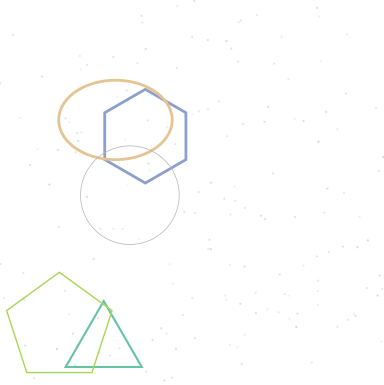[{"shape": "triangle", "thickness": 1.5, "radius": 0.57, "center": [0.269, 0.104]}, {"shape": "hexagon", "thickness": 2, "radius": 0.61, "center": [0.377, 0.646]}, {"shape": "pentagon", "thickness": 1, "radius": 0.72, "center": [0.154, 0.149]}, {"shape": "oval", "thickness": 2, "radius": 0.74, "center": [0.3, 0.688]}, {"shape": "circle", "thickness": 0.5, "radius": 0.64, "center": [0.337, 0.493]}]